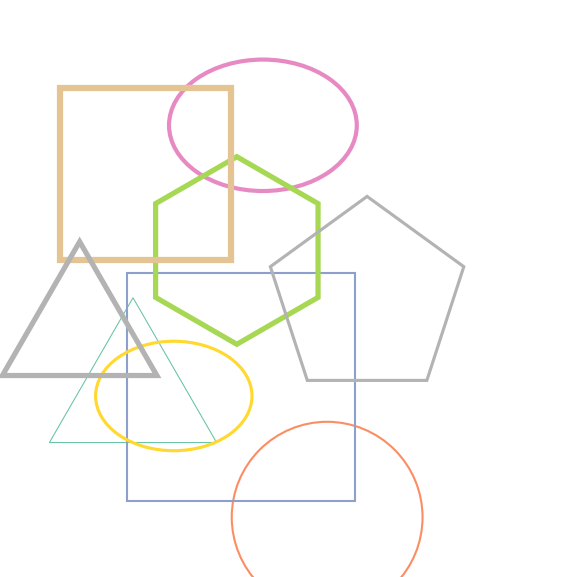[{"shape": "triangle", "thickness": 0.5, "radius": 0.84, "center": [0.23, 0.316]}, {"shape": "circle", "thickness": 1, "radius": 0.83, "center": [0.566, 0.104]}, {"shape": "square", "thickness": 1, "radius": 0.99, "center": [0.418, 0.329]}, {"shape": "oval", "thickness": 2, "radius": 0.81, "center": [0.455, 0.782]}, {"shape": "hexagon", "thickness": 2.5, "radius": 0.81, "center": [0.41, 0.565]}, {"shape": "oval", "thickness": 1.5, "radius": 0.68, "center": [0.301, 0.313]}, {"shape": "square", "thickness": 3, "radius": 0.74, "center": [0.252, 0.698]}, {"shape": "pentagon", "thickness": 1.5, "radius": 0.88, "center": [0.636, 0.483]}, {"shape": "triangle", "thickness": 2.5, "radius": 0.77, "center": [0.138, 0.426]}]